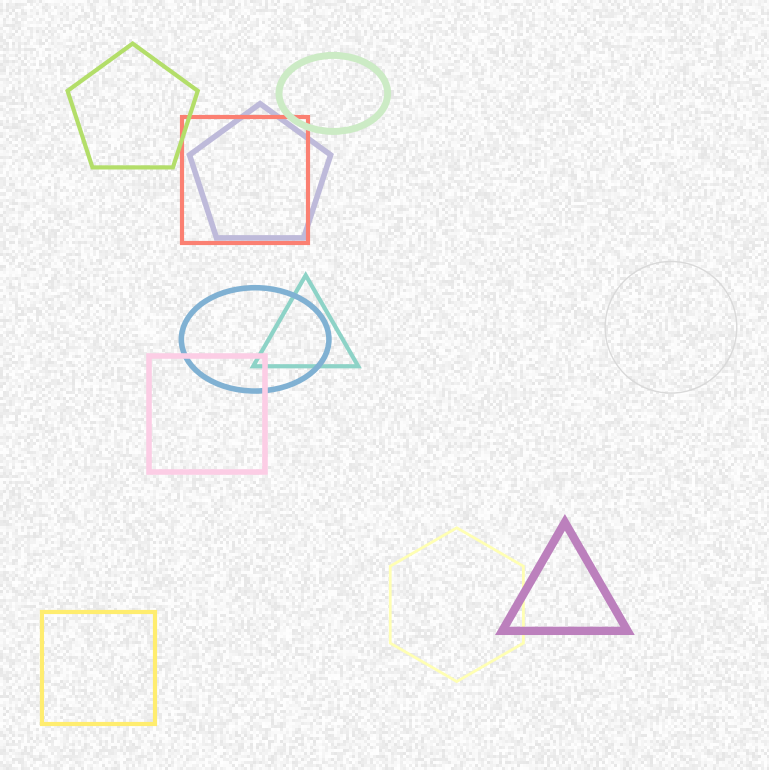[{"shape": "triangle", "thickness": 1.5, "radius": 0.39, "center": [0.397, 0.564]}, {"shape": "hexagon", "thickness": 1, "radius": 0.5, "center": [0.593, 0.215]}, {"shape": "pentagon", "thickness": 2, "radius": 0.48, "center": [0.338, 0.769]}, {"shape": "square", "thickness": 1.5, "radius": 0.41, "center": [0.318, 0.766]}, {"shape": "oval", "thickness": 2, "radius": 0.48, "center": [0.331, 0.559]}, {"shape": "pentagon", "thickness": 1.5, "radius": 0.44, "center": [0.172, 0.855]}, {"shape": "square", "thickness": 2, "radius": 0.38, "center": [0.269, 0.462]}, {"shape": "circle", "thickness": 0.5, "radius": 0.43, "center": [0.871, 0.575]}, {"shape": "triangle", "thickness": 3, "radius": 0.47, "center": [0.734, 0.228]}, {"shape": "oval", "thickness": 2.5, "radius": 0.35, "center": [0.433, 0.879]}, {"shape": "square", "thickness": 1.5, "radius": 0.37, "center": [0.127, 0.133]}]